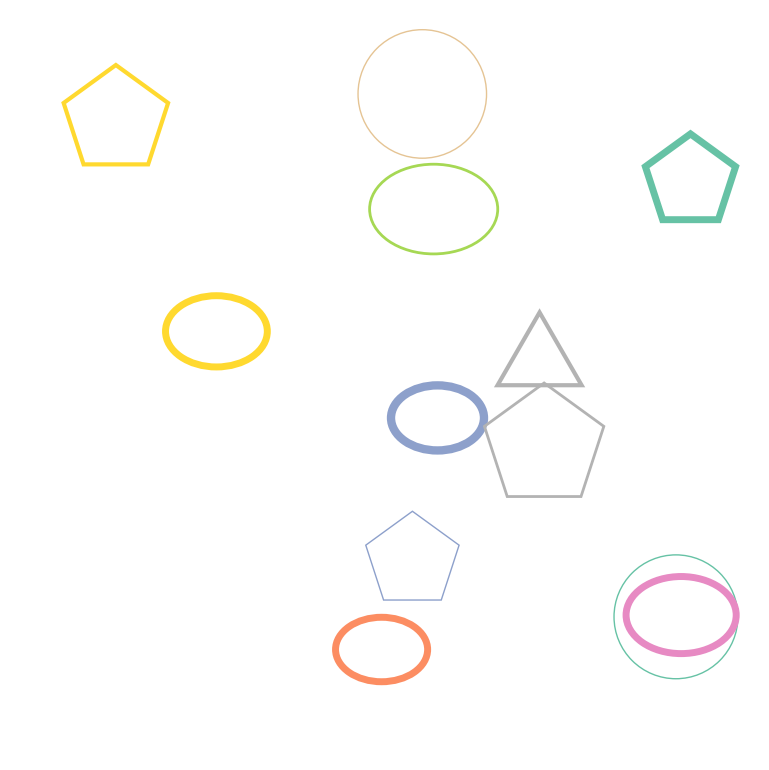[{"shape": "pentagon", "thickness": 2.5, "radius": 0.31, "center": [0.897, 0.765]}, {"shape": "circle", "thickness": 0.5, "radius": 0.4, "center": [0.878, 0.199]}, {"shape": "oval", "thickness": 2.5, "radius": 0.3, "center": [0.496, 0.156]}, {"shape": "oval", "thickness": 3, "radius": 0.3, "center": [0.568, 0.457]}, {"shape": "pentagon", "thickness": 0.5, "radius": 0.32, "center": [0.536, 0.272]}, {"shape": "oval", "thickness": 2.5, "radius": 0.36, "center": [0.885, 0.201]}, {"shape": "oval", "thickness": 1, "radius": 0.42, "center": [0.563, 0.728]}, {"shape": "oval", "thickness": 2.5, "radius": 0.33, "center": [0.281, 0.57]}, {"shape": "pentagon", "thickness": 1.5, "radius": 0.36, "center": [0.15, 0.844]}, {"shape": "circle", "thickness": 0.5, "radius": 0.42, "center": [0.548, 0.878]}, {"shape": "pentagon", "thickness": 1, "radius": 0.41, "center": [0.707, 0.421]}, {"shape": "triangle", "thickness": 1.5, "radius": 0.32, "center": [0.701, 0.531]}]